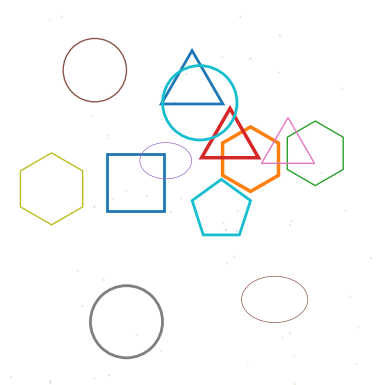[{"shape": "triangle", "thickness": 2, "radius": 0.46, "center": [0.499, 0.776]}, {"shape": "square", "thickness": 2, "radius": 0.37, "center": [0.352, 0.525]}, {"shape": "hexagon", "thickness": 2.5, "radius": 0.42, "center": [0.651, 0.587]}, {"shape": "hexagon", "thickness": 1, "radius": 0.42, "center": [0.819, 0.602]}, {"shape": "triangle", "thickness": 2.5, "radius": 0.43, "center": [0.598, 0.633]}, {"shape": "oval", "thickness": 0.5, "radius": 0.34, "center": [0.43, 0.583]}, {"shape": "oval", "thickness": 0.5, "radius": 0.43, "center": [0.713, 0.222]}, {"shape": "circle", "thickness": 1, "radius": 0.41, "center": [0.246, 0.818]}, {"shape": "triangle", "thickness": 1, "radius": 0.4, "center": [0.748, 0.615]}, {"shape": "circle", "thickness": 2, "radius": 0.47, "center": [0.329, 0.164]}, {"shape": "hexagon", "thickness": 1, "radius": 0.47, "center": [0.134, 0.509]}, {"shape": "circle", "thickness": 2, "radius": 0.48, "center": [0.519, 0.733]}, {"shape": "pentagon", "thickness": 2, "radius": 0.4, "center": [0.575, 0.454]}]